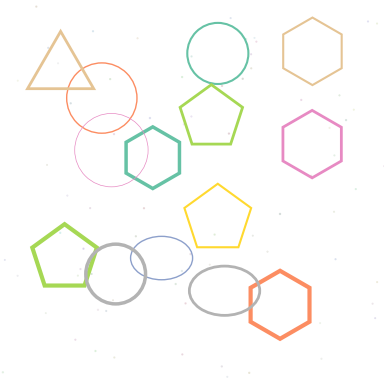[{"shape": "hexagon", "thickness": 2.5, "radius": 0.4, "center": [0.397, 0.59]}, {"shape": "circle", "thickness": 1.5, "radius": 0.4, "center": [0.566, 0.861]}, {"shape": "hexagon", "thickness": 3, "radius": 0.44, "center": [0.727, 0.208]}, {"shape": "circle", "thickness": 1, "radius": 0.46, "center": [0.264, 0.745]}, {"shape": "oval", "thickness": 1, "radius": 0.4, "center": [0.42, 0.33]}, {"shape": "circle", "thickness": 0.5, "radius": 0.48, "center": [0.289, 0.61]}, {"shape": "hexagon", "thickness": 2, "radius": 0.44, "center": [0.811, 0.626]}, {"shape": "pentagon", "thickness": 3, "radius": 0.44, "center": [0.168, 0.33]}, {"shape": "pentagon", "thickness": 2, "radius": 0.43, "center": [0.549, 0.695]}, {"shape": "pentagon", "thickness": 1.5, "radius": 0.46, "center": [0.566, 0.432]}, {"shape": "triangle", "thickness": 2, "radius": 0.5, "center": [0.157, 0.819]}, {"shape": "hexagon", "thickness": 1.5, "radius": 0.44, "center": [0.812, 0.867]}, {"shape": "circle", "thickness": 2.5, "radius": 0.39, "center": [0.3, 0.288]}, {"shape": "oval", "thickness": 2, "radius": 0.46, "center": [0.583, 0.245]}]